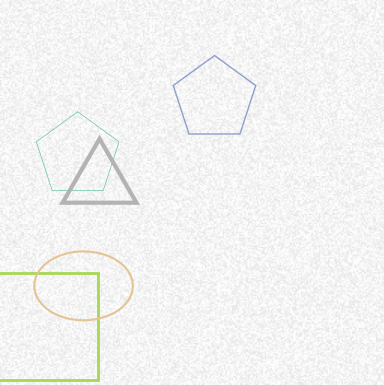[{"shape": "pentagon", "thickness": 0.5, "radius": 0.56, "center": [0.202, 0.597]}, {"shape": "pentagon", "thickness": 1, "radius": 0.56, "center": [0.557, 0.743]}, {"shape": "square", "thickness": 2, "radius": 0.7, "center": [0.116, 0.152]}, {"shape": "oval", "thickness": 1.5, "radius": 0.64, "center": [0.217, 0.258]}, {"shape": "triangle", "thickness": 3, "radius": 0.55, "center": [0.259, 0.529]}]